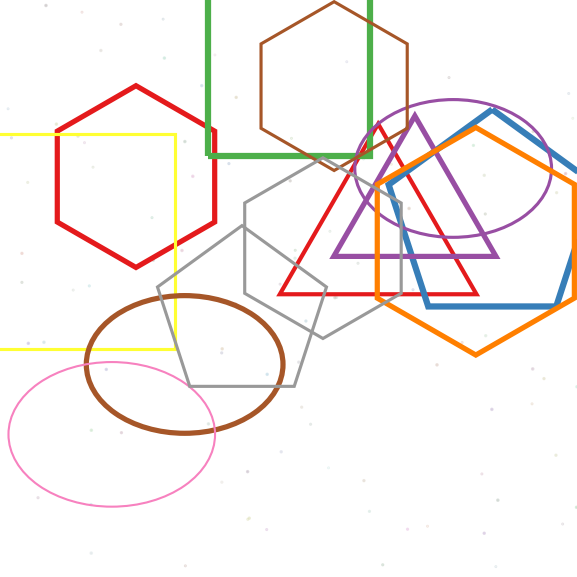[{"shape": "triangle", "thickness": 2, "radius": 0.98, "center": [0.655, 0.588]}, {"shape": "hexagon", "thickness": 2.5, "radius": 0.79, "center": [0.235, 0.693]}, {"shape": "pentagon", "thickness": 3, "radius": 0.94, "center": [0.852, 0.621]}, {"shape": "square", "thickness": 3, "radius": 0.7, "center": [0.501, 0.87]}, {"shape": "oval", "thickness": 1.5, "radius": 0.85, "center": [0.785, 0.707]}, {"shape": "triangle", "thickness": 2.5, "radius": 0.81, "center": [0.718, 0.636]}, {"shape": "hexagon", "thickness": 2.5, "radius": 0.99, "center": [0.824, 0.581]}, {"shape": "square", "thickness": 1.5, "radius": 0.93, "center": [0.117, 0.58]}, {"shape": "hexagon", "thickness": 1.5, "radius": 0.73, "center": [0.579, 0.85]}, {"shape": "oval", "thickness": 2.5, "radius": 0.85, "center": [0.32, 0.368]}, {"shape": "oval", "thickness": 1, "radius": 0.89, "center": [0.194, 0.247]}, {"shape": "hexagon", "thickness": 1.5, "radius": 0.78, "center": [0.559, 0.569]}, {"shape": "pentagon", "thickness": 1.5, "radius": 0.77, "center": [0.419, 0.455]}]